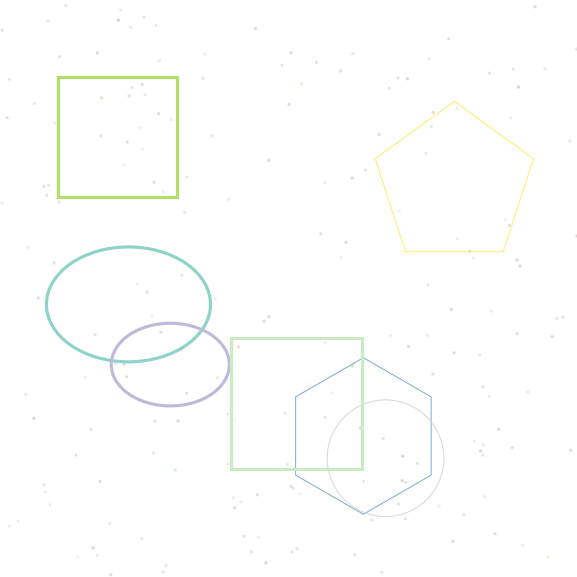[{"shape": "oval", "thickness": 1.5, "radius": 0.71, "center": [0.222, 0.472]}, {"shape": "oval", "thickness": 1.5, "radius": 0.51, "center": [0.295, 0.368]}, {"shape": "hexagon", "thickness": 0.5, "radius": 0.68, "center": [0.629, 0.244]}, {"shape": "square", "thickness": 1.5, "radius": 0.52, "center": [0.204, 0.762]}, {"shape": "circle", "thickness": 0.5, "radius": 0.51, "center": [0.668, 0.206]}, {"shape": "square", "thickness": 1.5, "radius": 0.57, "center": [0.514, 0.301]}, {"shape": "pentagon", "thickness": 0.5, "radius": 0.72, "center": [0.787, 0.68]}]